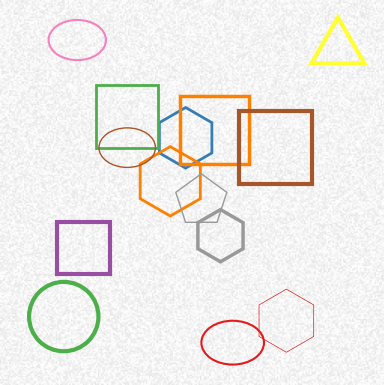[{"shape": "hexagon", "thickness": 0.5, "radius": 0.41, "center": [0.744, 0.167]}, {"shape": "oval", "thickness": 1.5, "radius": 0.41, "center": [0.604, 0.11]}, {"shape": "hexagon", "thickness": 2, "radius": 0.39, "center": [0.482, 0.642]}, {"shape": "circle", "thickness": 3, "radius": 0.45, "center": [0.166, 0.178]}, {"shape": "square", "thickness": 2, "radius": 0.4, "center": [0.331, 0.697]}, {"shape": "square", "thickness": 3, "radius": 0.34, "center": [0.217, 0.356]}, {"shape": "square", "thickness": 2.5, "radius": 0.44, "center": [0.557, 0.662]}, {"shape": "hexagon", "thickness": 2, "radius": 0.45, "center": [0.442, 0.529]}, {"shape": "triangle", "thickness": 3, "radius": 0.4, "center": [0.878, 0.875]}, {"shape": "square", "thickness": 3, "radius": 0.47, "center": [0.715, 0.617]}, {"shape": "oval", "thickness": 1, "radius": 0.37, "center": [0.33, 0.617]}, {"shape": "oval", "thickness": 1.5, "radius": 0.37, "center": [0.201, 0.896]}, {"shape": "hexagon", "thickness": 2.5, "radius": 0.34, "center": [0.573, 0.388]}, {"shape": "pentagon", "thickness": 1, "radius": 0.35, "center": [0.523, 0.479]}]